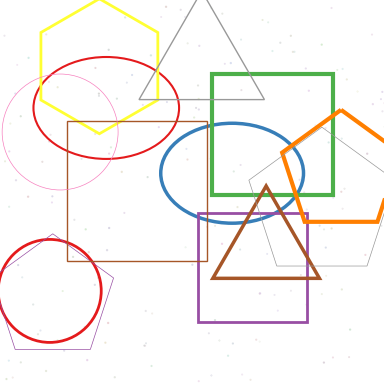[{"shape": "oval", "thickness": 1.5, "radius": 0.95, "center": [0.276, 0.72]}, {"shape": "circle", "thickness": 2, "radius": 0.67, "center": [0.129, 0.244]}, {"shape": "oval", "thickness": 2.5, "radius": 0.93, "center": [0.603, 0.55]}, {"shape": "square", "thickness": 3, "radius": 0.79, "center": [0.708, 0.65]}, {"shape": "pentagon", "thickness": 0.5, "radius": 0.83, "center": [0.137, 0.227]}, {"shape": "square", "thickness": 2, "radius": 0.71, "center": [0.655, 0.305]}, {"shape": "pentagon", "thickness": 3, "radius": 0.8, "center": [0.886, 0.554]}, {"shape": "hexagon", "thickness": 2, "radius": 0.88, "center": [0.258, 0.828]}, {"shape": "square", "thickness": 1, "radius": 0.91, "center": [0.356, 0.504]}, {"shape": "triangle", "thickness": 2.5, "radius": 0.8, "center": [0.691, 0.357]}, {"shape": "circle", "thickness": 0.5, "radius": 0.75, "center": [0.156, 0.657]}, {"shape": "pentagon", "thickness": 0.5, "radius": 1.0, "center": [0.836, 0.47]}, {"shape": "triangle", "thickness": 1, "radius": 0.94, "center": [0.524, 0.835]}]